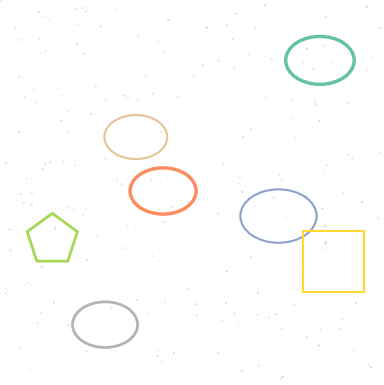[{"shape": "oval", "thickness": 2.5, "radius": 0.44, "center": [0.831, 0.843]}, {"shape": "oval", "thickness": 2.5, "radius": 0.43, "center": [0.424, 0.504]}, {"shape": "oval", "thickness": 1.5, "radius": 0.5, "center": [0.723, 0.439]}, {"shape": "pentagon", "thickness": 2, "radius": 0.34, "center": [0.136, 0.377]}, {"shape": "square", "thickness": 1.5, "radius": 0.4, "center": [0.867, 0.321]}, {"shape": "oval", "thickness": 1.5, "radius": 0.41, "center": [0.353, 0.644]}, {"shape": "oval", "thickness": 2, "radius": 0.42, "center": [0.273, 0.157]}]